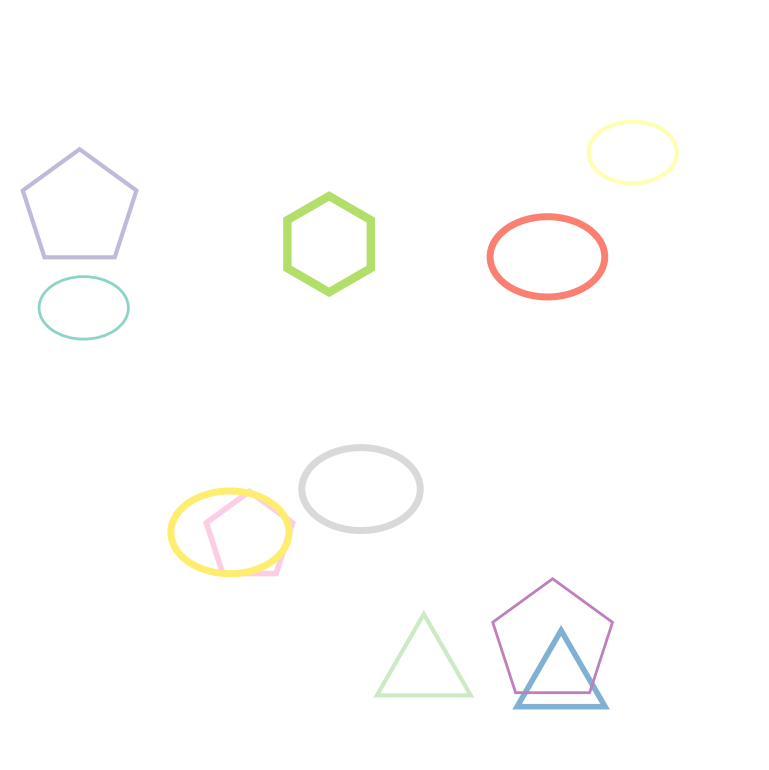[{"shape": "oval", "thickness": 1, "radius": 0.29, "center": [0.109, 0.6]}, {"shape": "oval", "thickness": 1.5, "radius": 0.29, "center": [0.822, 0.802]}, {"shape": "pentagon", "thickness": 1.5, "radius": 0.39, "center": [0.103, 0.729]}, {"shape": "oval", "thickness": 2.5, "radius": 0.37, "center": [0.711, 0.666]}, {"shape": "triangle", "thickness": 2, "radius": 0.33, "center": [0.729, 0.115]}, {"shape": "hexagon", "thickness": 3, "radius": 0.31, "center": [0.427, 0.683]}, {"shape": "pentagon", "thickness": 2, "radius": 0.29, "center": [0.324, 0.303]}, {"shape": "oval", "thickness": 2.5, "radius": 0.38, "center": [0.469, 0.365]}, {"shape": "pentagon", "thickness": 1, "radius": 0.41, "center": [0.718, 0.167]}, {"shape": "triangle", "thickness": 1.5, "radius": 0.35, "center": [0.55, 0.132]}, {"shape": "oval", "thickness": 2.5, "radius": 0.38, "center": [0.299, 0.309]}]